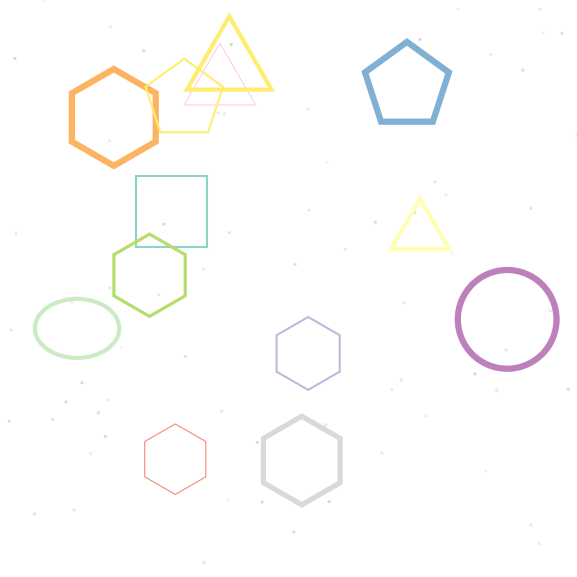[{"shape": "square", "thickness": 1, "radius": 0.31, "center": [0.298, 0.634]}, {"shape": "triangle", "thickness": 2, "radius": 0.29, "center": [0.727, 0.597]}, {"shape": "hexagon", "thickness": 1, "radius": 0.32, "center": [0.534, 0.387]}, {"shape": "hexagon", "thickness": 0.5, "radius": 0.31, "center": [0.303, 0.204]}, {"shape": "pentagon", "thickness": 3, "radius": 0.38, "center": [0.705, 0.85]}, {"shape": "hexagon", "thickness": 3, "radius": 0.42, "center": [0.197, 0.796]}, {"shape": "hexagon", "thickness": 1.5, "radius": 0.36, "center": [0.259, 0.523]}, {"shape": "triangle", "thickness": 0.5, "radius": 0.36, "center": [0.381, 0.853]}, {"shape": "hexagon", "thickness": 2.5, "radius": 0.38, "center": [0.523, 0.202]}, {"shape": "circle", "thickness": 3, "radius": 0.43, "center": [0.878, 0.446]}, {"shape": "oval", "thickness": 2, "radius": 0.37, "center": [0.133, 0.431]}, {"shape": "triangle", "thickness": 2, "radius": 0.42, "center": [0.397, 0.886]}, {"shape": "pentagon", "thickness": 1, "radius": 0.35, "center": [0.319, 0.827]}]